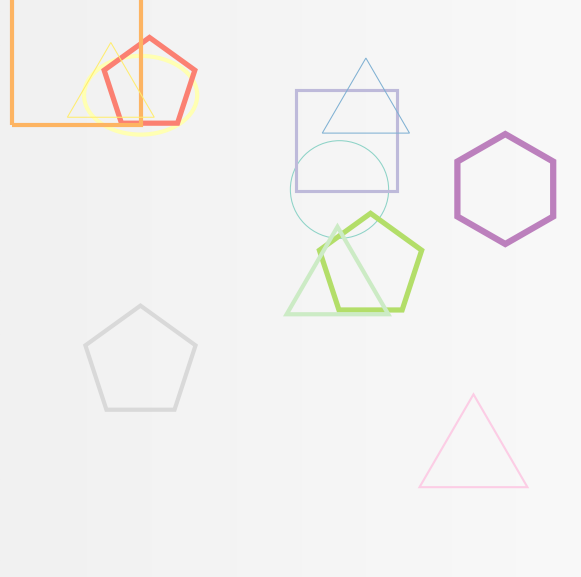[{"shape": "circle", "thickness": 0.5, "radius": 0.42, "center": [0.584, 0.671]}, {"shape": "oval", "thickness": 2, "radius": 0.49, "center": [0.242, 0.834]}, {"shape": "square", "thickness": 1.5, "radius": 0.43, "center": [0.597, 0.756]}, {"shape": "pentagon", "thickness": 2.5, "radius": 0.41, "center": [0.257, 0.852]}, {"shape": "triangle", "thickness": 0.5, "radius": 0.43, "center": [0.629, 0.812]}, {"shape": "square", "thickness": 2, "radius": 0.55, "center": [0.131, 0.893]}, {"shape": "pentagon", "thickness": 2.5, "radius": 0.46, "center": [0.638, 0.537]}, {"shape": "triangle", "thickness": 1, "radius": 0.54, "center": [0.815, 0.209]}, {"shape": "pentagon", "thickness": 2, "radius": 0.5, "center": [0.242, 0.37]}, {"shape": "hexagon", "thickness": 3, "radius": 0.48, "center": [0.869, 0.672]}, {"shape": "triangle", "thickness": 2, "radius": 0.51, "center": [0.581, 0.505]}, {"shape": "triangle", "thickness": 0.5, "radius": 0.43, "center": [0.191, 0.839]}]